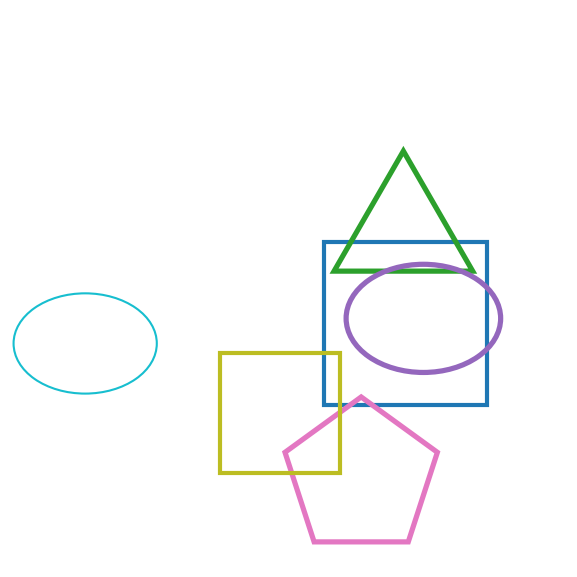[{"shape": "square", "thickness": 2, "radius": 0.71, "center": [0.702, 0.439]}, {"shape": "triangle", "thickness": 2.5, "radius": 0.69, "center": [0.698, 0.599]}, {"shape": "oval", "thickness": 2.5, "radius": 0.67, "center": [0.733, 0.448]}, {"shape": "pentagon", "thickness": 2.5, "radius": 0.69, "center": [0.625, 0.173]}, {"shape": "square", "thickness": 2, "radius": 0.52, "center": [0.485, 0.284]}, {"shape": "oval", "thickness": 1, "radius": 0.62, "center": [0.148, 0.404]}]